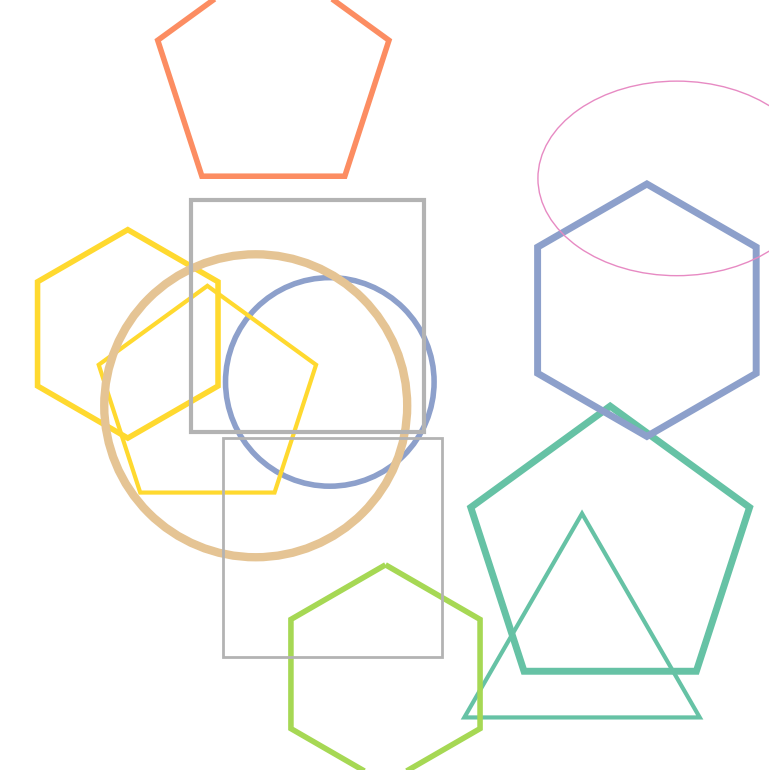[{"shape": "pentagon", "thickness": 2.5, "radius": 0.95, "center": [0.792, 0.282]}, {"shape": "triangle", "thickness": 1.5, "radius": 0.88, "center": [0.756, 0.157]}, {"shape": "pentagon", "thickness": 2, "radius": 0.79, "center": [0.355, 0.899]}, {"shape": "circle", "thickness": 2, "radius": 0.68, "center": [0.428, 0.504]}, {"shape": "hexagon", "thickness": 2.5, "radius": 0.82, "center": [0.84, 0.597]}, {"shape": "oval", "thickness": 0.5, "radius": 0.9, "center": [0.879, 0.768]}, {"shape": "hexagon", "thickness": 2, "radius": 0.71, "center": [0.501, 0.125]}, {"shape": "pentagon", "thickness": 1.5, "radius": 0.74, "center": [0.269, 0.48]}, {"shape": "hexagon", "thickness": 2, "radius": 0.68, "center": [0.166, 0.566]}, {"shape": "circle", "thickness": 3, "radius": 0.98, "center": [0.332, 0.473]}, {"shape": "square", "thickness": 1.5, "radius": 0.75, "center": [0.399, 0.59]}, {"shape": "square", "thickness": 1, "radius": 0.71, "center": [0.432, 0.289]}]